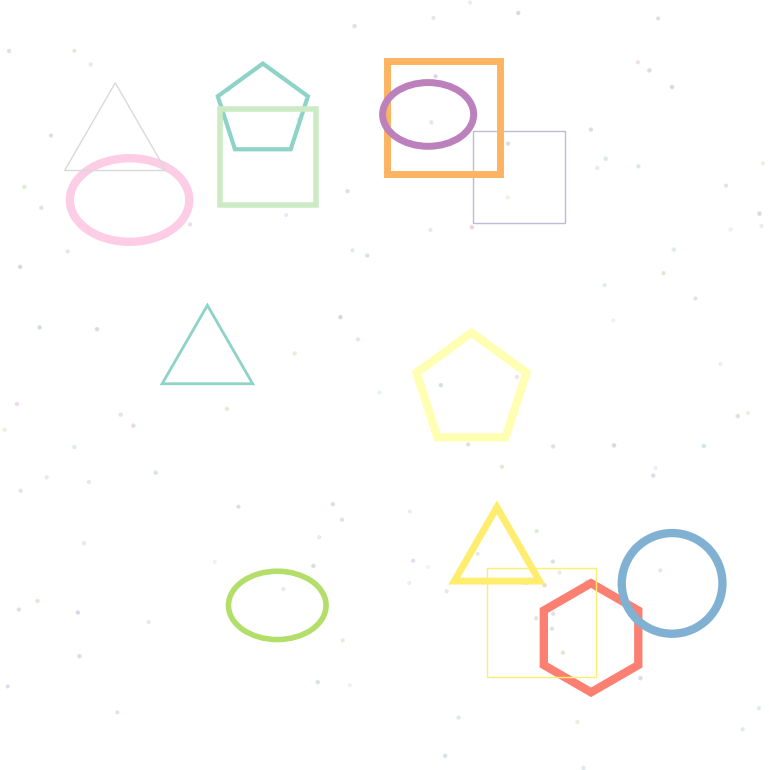[{"shape": "pentagon", "thickness": 1.5, "radius": 0.31, "center": [0.341, 0.856]}, {"shape": "triangle", "thickness": 1, "radius": 0.34, "center": [0.269, 0.536]}, {"shape": "pentagon", "thickness": 3, "radius": 0.38, "center": [0.612, 0.493]}, {"shape": "square", "thickness": 0.5, "radius": 0.3, "center": [0.674, 0.77]}, {"shape": "hexagon", "thickness": 3, "radius": 0.35, "center": [0.768, 0.172]}, {"shape": "circle", "thickness": 3, "radius": 0.33, "center": [0.873, 0.242]}, {"shape": "square", "thickness": 2.5, "radius": 0.37, "center": [0.576, 0.847]}, {"shape": "oval", "thickness": 2, "radius": 0.32, "center": [0.36, 0.214]}, {"shape": "oval", "thickness": 3, "radius": 0.39, "center": [0.168, 0.74]}, {"shape": "triangle", "thickness": 0.5, "radius": 0.38, "center": [0.15, 0.816]}, {"shape": "oval", "thickness": 2.5, "radius": 0.3, "center": [0.556, 0.851]}, {"shape": "square", "thickness": 2, "radius": 0.31, "center": [0.348, 0.796]}, {"shape": "triangle", "thickness": 2.5, "radius": 0.32, "center": [0.645, 0.277]}, {"shape": "square", "thickness": 0.5, "radius": 0.35, "center": [0.704, 0.192]}]